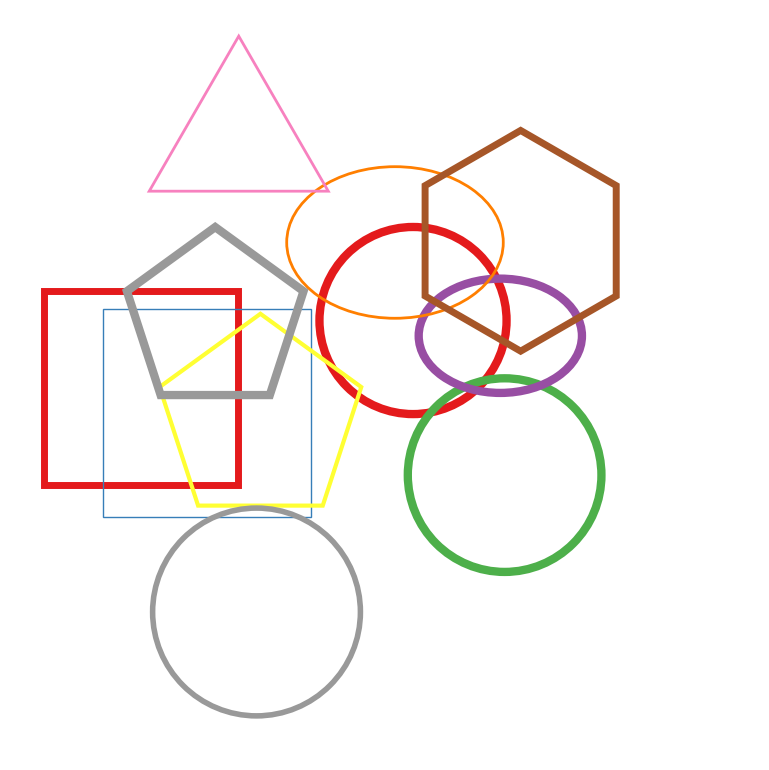[{"shape": "circle", "thickness": 3, "radius": 0.61, "center": [0.536, 0.584]}, {"shape": "square", "thickness": 2.5, "radius": 0.63, "center": [0.183, 0.496]}, {"shape": "square", "thickness": 0.5, "radius": 0.68, "center": [0.269, 0.464]}, {"shape": "circle", "thickness": 3, "radius": 0.63, "center": [0.655, 0.383]}, {"shape": "oval", "thickness": 3, "radius": 0.53, "center": [0.65, 0.564]}, {"shape": "oval", "thickness": 1, "radius": 0.7, "center": [0.513, 0.685]}, {"shape": "pentagon", "thickness": 1.5, "radius": 0.69, "center": [0.338, 0.455]}, {"shape": "hexagon", "thickness": 2.5, "radius": 0.72, "center": [0.676, 0.687]}, {"shape": "triangle", "thickness": 1, "radius": 0.67, "center": [0.31, 0.819]}, {"shape": "pentagon", "thickness": 3, "radius": 0.6, "center": [0.279, 0.584]}, {"shape": "circle", "thickness": 2, "radius": 0.67, "center": [0.333, 0.205]}]